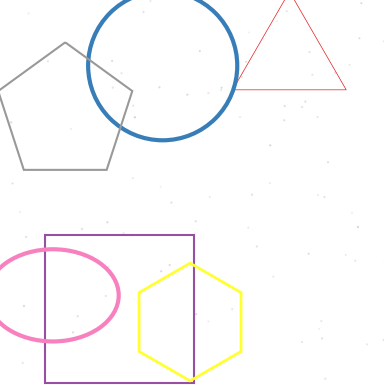[{"shape": "triangle", "thickness": 0.5, "radius": 0.85, "center": [0.752, 0.852]}, {"shape": "circle", "thickness": 3, "radius": 0.97, "center": [0.423, 0.829]}, {"shape": "square", "thickness": 1.5, "radius": 0.96, "center": [0.31, 0.197]}, {"shape": "hexagon", "thickness": 2, "radius": 0.76, "center": [0.494, 0.164]}, {"shape": "oval", "thickness": 3, "radius": 0.86, "center": [0.137, 0.233]}, {"shape": "pentagon", "thickness": 1.5, "radius": 0.92, "center": [0.169, 0.707]}]